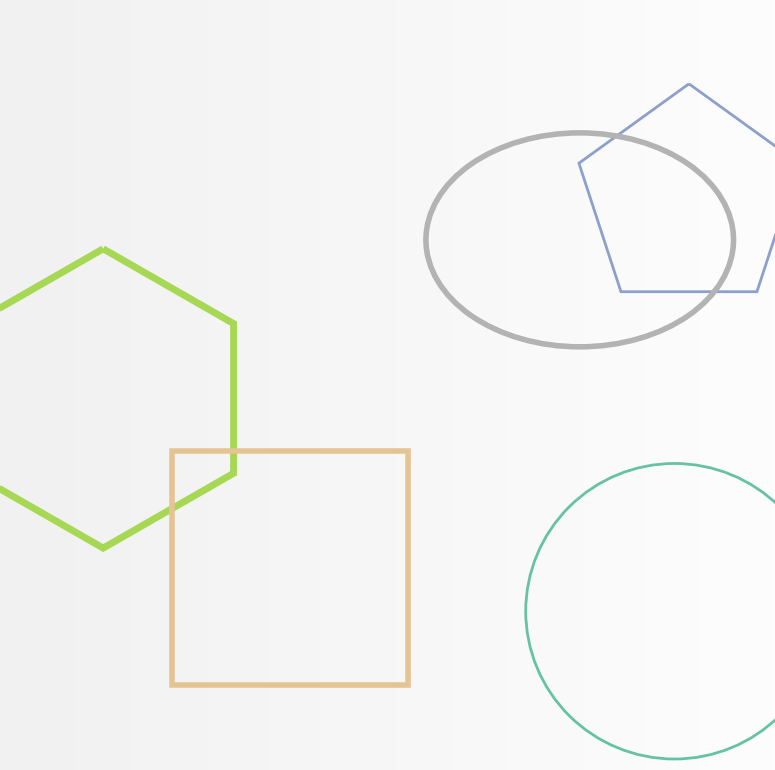[{"shape": "circle", "thickness": 1, "radius": 0.96, "center": [0.87, 0.206]}, {"shape": "pentagon", "thickness": 1, "radius": 0.75, "center": [0.889, 0.742]}, {"shape": "hexagon", "thickness": 2.5, "radius": 0.97, "center": [0.133, 0.483]}, {"shape": "square", "thickness": 2, "radius": 0.76, "center": [0.375, 0.262]}, {"shape": "oval", "thickness": 2, "radius": 0.99, "center": [0.748, 0.689]}]